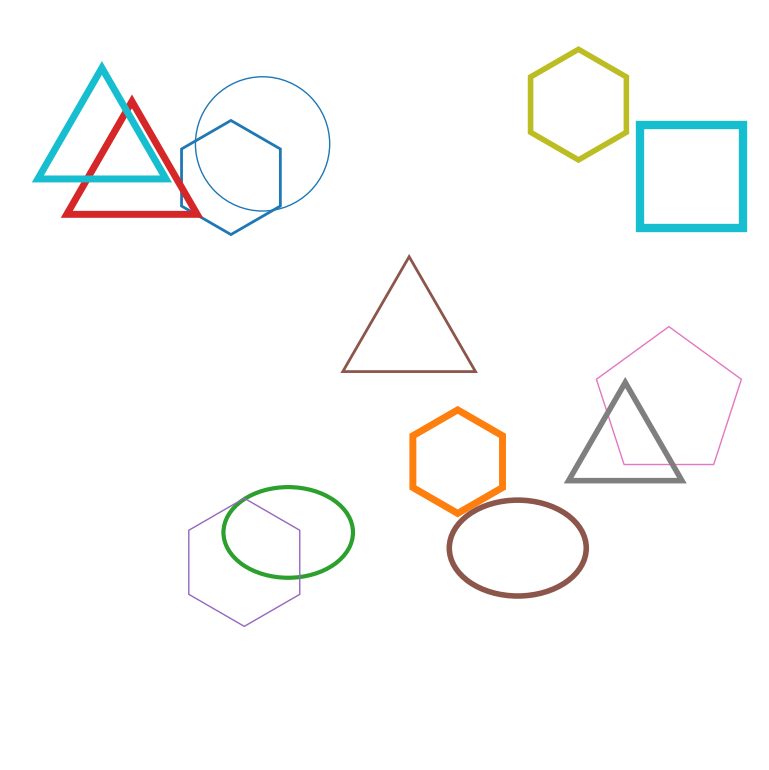[{"shape": "circle", "thickness": 0.5, "radius": 0.44, "center": [0.341, 0.813]}, {"shape": "hexagon", "thickness": 1, "radius": 0.37, "center": [0.3, 0.769]}, {"shape": "hexagon", "thickness": 2.5, "radius": 0.34, "center": [0.594, 0.4]}, {"shape": "oval", "thickness": 1.5, "radius": 0.42, "center": [0.374, 0.309]}, {"shape": "triangle", "thickness": 2.5, "radius": 0.49, "center": [0.171, 0.771]}, {"shape": "hexagon", "thickness": 0.5, "radius": 0.42, "center": [0.317, 0.27]}, {"shape": "oval", "thickness": 2, "radius": 0.44, "center": [0.672, 0.288]}, {"shape": "triangle", "thickness": 1, "radius": 0.5, "center": [0.531, 0.567]}, {"shape": "pentagon", "thickness": 0.5, "radius": 0.49, "center": [0.869, 0.477]}, {"shape": "triangle", "thickness": 2, "radius": 0.42, "center": [0.812, 0.418]}, {"shape": "hexagon", "thickness": 2, "radius": 0.36, "center": [0.751, 0.864]}, {"shape": "square", "thickness": 3, "radius": 0.33, "center": [0.898, 0.771]}, {"shape": "triangle", "thickness": 2.5, "radius": 0.48, "center": [0.132, 0.816]}]